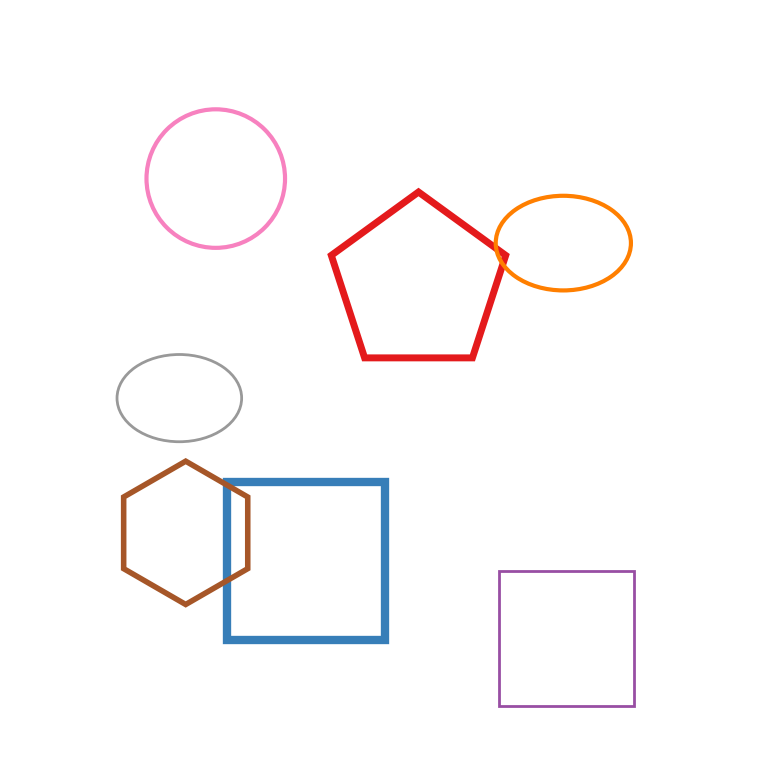[{"shape": "pentagon", "thickness": 2.5, "radius": 0.6, "center": [0.544, 0.632]}, {"shape": "square", "thickness": 3, "radius": 0.51, "center": [0.398, 0.271]}, {"shape": "square", "thickness": 1, "radius": 0.44, "center": [0.735, 0.17]}, {"shape": "oval", "thickness": 1.5, "radius": 0.44, "center": [0.732, 0.684]}, {"shape": "hexagon", "thickness": 2, "radius": 0.47, "center": [0.241, 0.308]}, {"shape": "circle", "thickness": 1.5, "radius": 0.45, "center": [0.28, 0.768]}, {"shape": "oval", "thickness": 1, "radius": 0.4, "center": [0.233, 0.483]}]